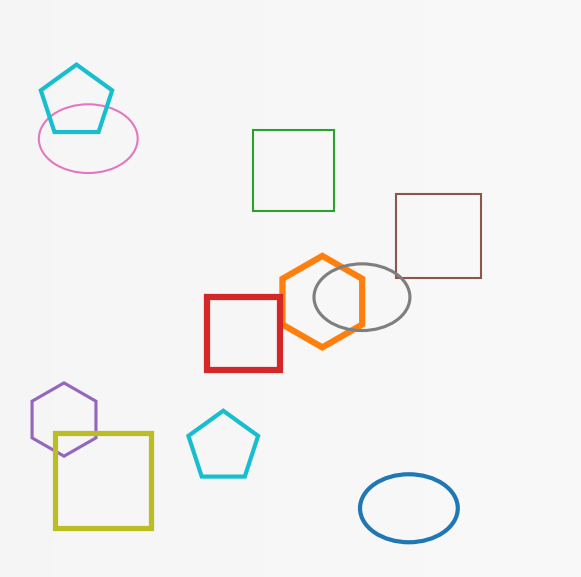[{"shape": "oval", "thickness": 2, "radius": 0.42, "center": [0.703, 0.119]}, {"shape": "hexagon", "thickness": 3, "radius": 0.4, "center": [0.555, 0.477]}, {"shape": "square", "thickness": 1, "radius": 0.35, "center": [0.505, 0.705]}, {"shape": "square", "thickness": 3, "radius": 0.31, "center": [0.419, 0.422]}, {"shape": "hexagon", "thickness": 1.5, "radius": 0.32, "center": [0.11, 0.273]}, {"shape": "square", "thickness": 1, "radius": 0.36, "center": [0.754, 0.591]}, {"shape": "oval", "thickness": 1, "radius": 0.43, "center": [0.152, 0.759]}, {"shape": "oval", "thickness": 1.5, "radius": 0.41, "center": [0.623, 0.484]}, {"shape": "square", "thickness": 2.5, "radius": 0.41, "center": [0.177, 0.167]}, {"shape": "pentagon", "thickness": 2, "radius": 0.32, "center": [0.132, 0.823]}, {"shape": "pentagon", "thickness": 2, "radius": 0.32, "center": [0.384, 0.225]}]